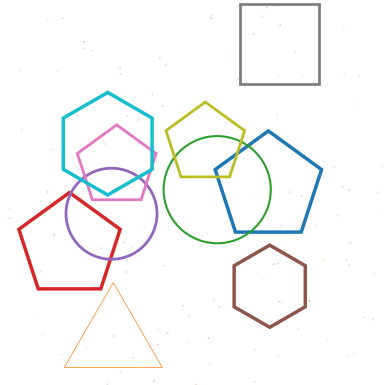[{"shape": "pentagon", "thickness": 2.5, "radius": 0.73, "center": [0.697, 0.515]}, {"shape": "triangle", "thickness": 0.5, "radius": 0.73, "center": [0.294, 0.119]}, {"shape": "circle", "thickness": 1.5, "radius": 0.7, "center": [0.564, 0.507]}, {"shape": "pentagon", "thickness": 2.5, "radius": 0.69, "center": [0.181, 0.362]}, {"shape": "circle", "thickness": 2, "radius": 0.59, "center": [0.29, 0.445]}, {"shape": "hexagon", "thickness": 2.5, "radius": 0.53, "center": [0.701, 0.257]}, {"shape": "pentagon", "thickness": 2, "radius": 0.54, "center": [0.303, 0.568]}, {"shape": "square", "thickness": 2, "radius": 0.51, "center": [0.725, 0.885]}, {"shape": "pentagon", "thickness": 2, "radius": 0.54, "center": [0.533, 0.627]}, {"shape": "hexagon", "thickness": 2.5, "radius": 0.67, "center": [0.28, 0.627]}]